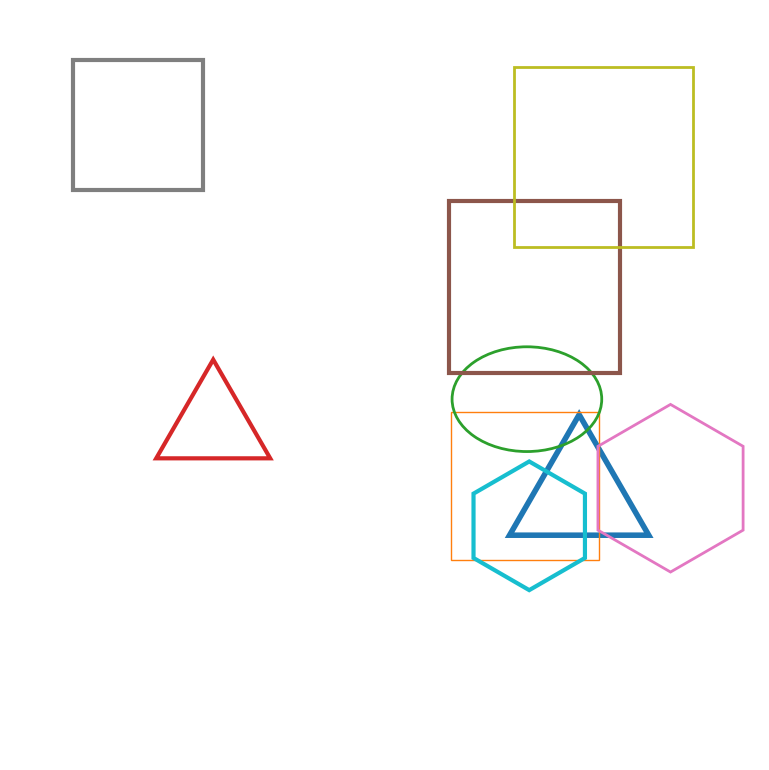[{"shape": "triangle", "thickness": 2, "radius": 0.52, "center": [0.752, 0.357]}, {"shape": "square", "thickness": 0.5, "radius": 0.48, "center": [0.682, 0.369]}, {"shape": "oval", "thickness": 1, "radius": 0.49, "center": [0.684, 0.482]}, {"shape": "triangle", "thickness": 1.5, "radius": 0.43, "center": [0.277, 0.448]}, {"shape": "square", "thickness": 1.5, "radius": 0.56, "center": [0.694, 0.627]}, {"shape": "hexagon", "thickness": 1, "radius": 0.54, "center": [0.871, 0.366]}, {"shape": "square", "thickness": 1.5, "radius": 0.42, "center": [0.18, 0.838]}, {"shape": "square", "thickness": 1, "radius": 0.58, "center": [0.784, 0.796]}, {"shape": "hexagon", "thickness": 1.5, "radius": 0.42, "center": [0.687, 0.317]}]